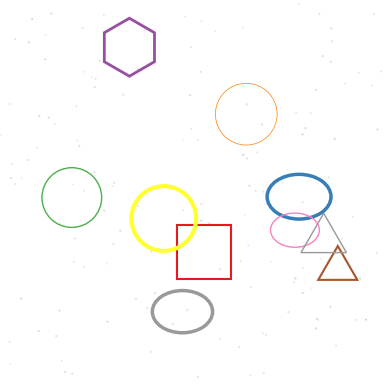[{"shape": "square", "thickness": 1.5, "radius": 0.35, "center": [0.53, 0.346]}, {"shape": "oval", "thickness": 2.5, "radius": 0.41, "center": [0.777, 0.489]}, {"shape": "circle", "thickness": 1, "radius": 0.39, "center": [0.187, 0.487]}, {"shape": "hexagon", "thickness": 2, "radius": 0.38, "center": [0.336, 0.877]}, {"shape": "circle", "thickness": 0.5, "radius": 0.4, "center": [0.64, 0.703]}, {"shape": "circle", "thickness": 3, "radius": 0.42, "center": [0.425, 0.432]}, {"shape": "triangle", "thickness": 1.5, "radius": 0.29, "center": [0.877, 0.302]}, {"shape": "oval", "thickness": 1, "radius": 0.32, "center": [0.766, 0.402]}, {"shape": "triangle", "thickness": 1, "radius": 0.34, "center": [0.841, 0.378]}, {"shape": "oval", "thickness": 2.5, "radius": 0.39, "center": [0.474, 0.19]}]